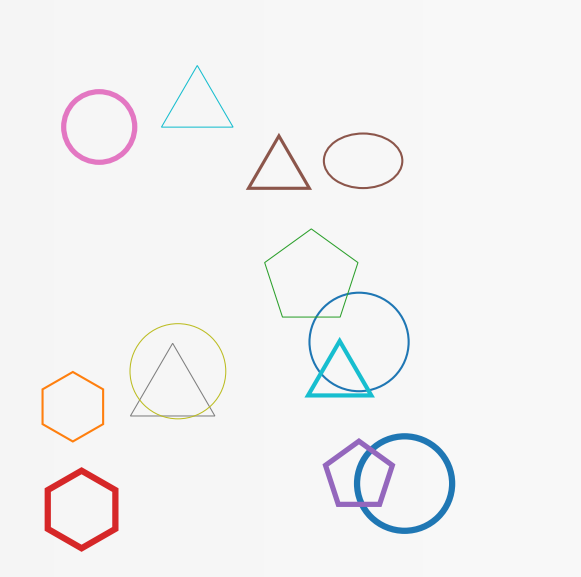[{"shape": "circle", "thickness": 1, "radius": 0.43, "center": [0.618, 0.407]}, {"shape": "circle", "thickness": 3, "radius": 0.41, "center": [0.696, 0.162]}, {"shape": "hexagon", "thickness": 1, "radius": 0.3, "center": [0.125, 0.295]}, {"shape": "pentagon", "thickness": 0.5, "radius": 0.42, "center": [0.536, 0.518]}, {"shape": "hexagon", "thickness": 3, "radius": 0.34, "center": [0.14, 0.117]}, {"shape": "pentagon", "thickness": 2.5, "radius": 0.3, "center": [0.618, 0.175]}, {"shape": "oval", "thickness": 1, "radius": 0.34, "center": [0.625, 0.721]}, {"shape": "triangle", "thickness": 1.5, "radius": 0.3, "center": [0.48, 0.703]}, {"shape": "circle", "thickness": 2.5, "radius": 0.31, "center": [0.171, 0.779]}, {"shape": "triangle", "thickness": 0.5, "radius": 0.42, "center": [0.297, 0.321]}, {"shape": "circle", "thickness": 0.5, "radius": 0.41, "center": [0.306, 0.356]}, {"shape": "triangle", "thickness": 2, "radius": 0.31, "center": [0.584, 0.346]}, {"shape": "triangle", "thickness": 0.5, "radius": 0.36, "center": [0.339, 0.815]}]